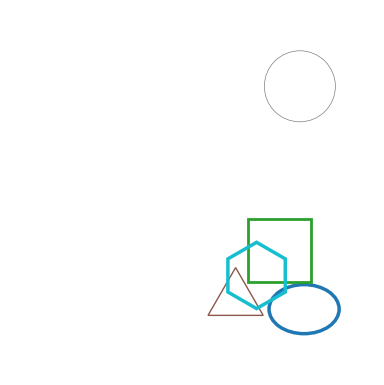[{"shape": "oval", "thickness": 2.5, "radius": 0.46, "center": [0.79, 0.197]}, {"shape": "square", "thickness": 2, "radius": 0.41, "center": [0.726, 0.35]}, {"shape": "triangle", "thickness": 1, "radius": 0.41, "center": [0.612, 0.222]}, {"shape": "circle", "thickness": 0.5, "radius": 0.46, "center": [0.779, 0.776]}, {"shape": "hexagon", "thickness": 2.5, "radius": 0.43, "center": [0.666, 0.285]}]